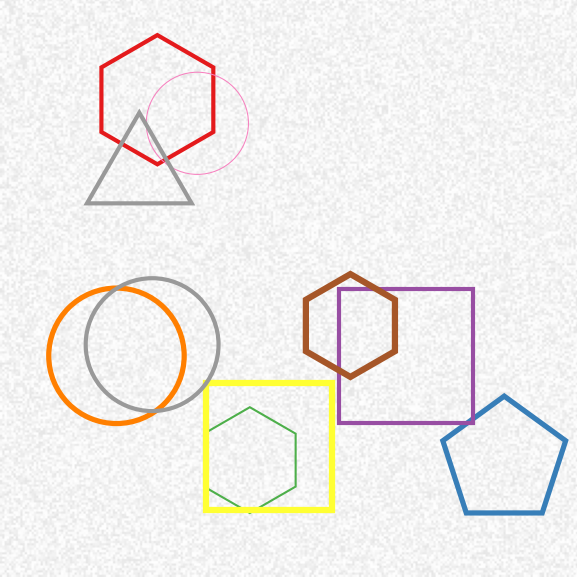[{"shape": "hexagon", "thickness": 2, "radius": 0.56, "center": [0.273, 0.826]}, {"shape": "pentagon", "thickness": 2.5, "radius": 0.56, "center": [0.873, 0.201]}, {"shape": "hexagon", "thickness": 1, "radius": 0.46, "center": [0.433, 0.202]}, {"shape": "square", "thickness": 2, "radius": 0.58, "center": [0.703, 0.383]}, {"shape": "circle", "thickness": 2.5, "radius": 0.59, "center": [0.202, 0.383]}, {"shape": "square", "thickness": 3, "radius": 0.55, "center": [0.466, 0.226]}, {"shape": "hexagon", "thickness": 3, "radius": 0.45, "center": [0.607, 0.435]}, {"shape": "circle", "thickness": 0.5, "radius": 0.44, "center": [0.342, 0.786]}, {"shape": "triangle", "thickness": 2, "radius": 0.52, "center": [0.241, 0.699]}, {"shape": "circle", "thickness": 2, "radius": 0.58, "center": [0.263, 0.402]}]